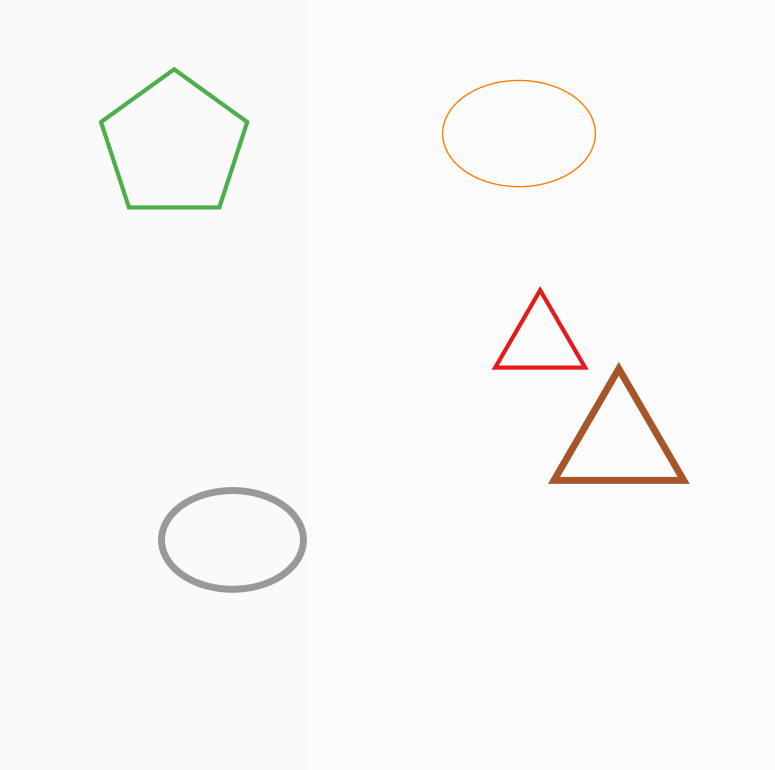[{"shape": "triangle", "thickness": 1.5, "radius": 0.34, "center": [0.697, 0.556]}, {"shape": "pentagon", "thickness": 1.5, "radius": 0.5, "center": [0.225, 0.811]}, {"shape": "oval", "thickness": 0.5, "radius": 0.49, "center": [0.67, 0.827]}, {"shape": "triangle", "thickness": 2.5, "radius": 0.48, "center": [0.798, 0.424]}, {"shape": "oval", "thickness": 2.5, "radius": 0.46, "center": [0.3, 0.299]}]